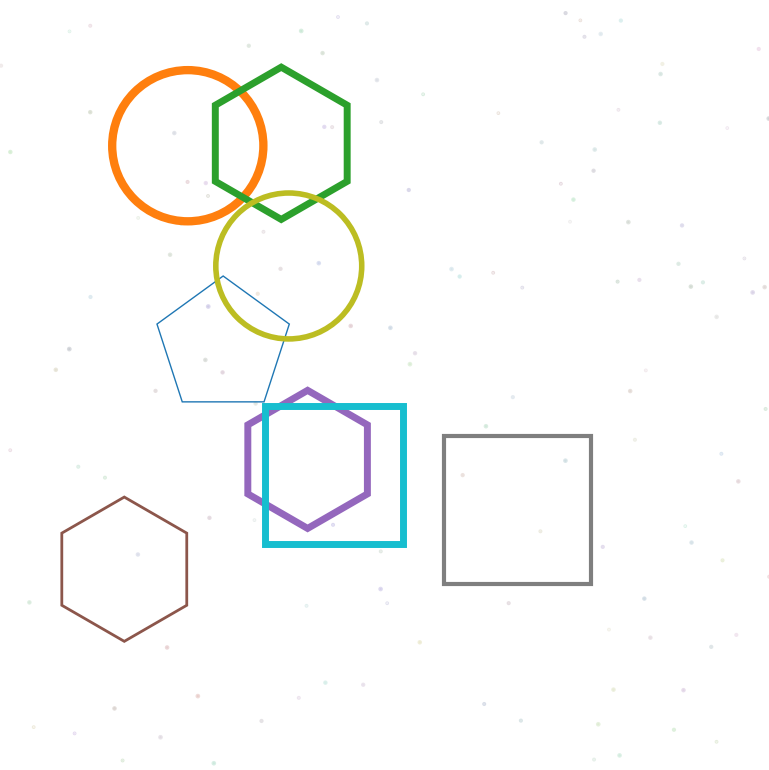[{"shape": "pentagon", "thickness": 0.5, "radius": 0.45, "center": [0.29, 0.551]}, {"shape": "circle", "thickness": 3, "radius": 0.49, "center": [0.244, 0.811]}, {"shape": "hexagon", "thickness": 2.5, "radius": 0.49, "center": [0.365, 0.814]}, {"shape": "hexagon", "thickness": 2.5, "radius": 0.45, "center": [0.399, 0.403]}, {"shape": "hexagon", "thickness": 1, "radius": 0.47, "center": [0.161, 0.261]}, {"shape": "square", "thickness": 1.5, "radius": 0.48, "center": [0.672, 0.338]}, {"shape": "circle", "thickness": 2, "radius": 0.47, "center": [0.375, 0.655]}, {"shape": "square", "thickness": 2.5, "radius": 0.45, "center": [0.434, 0.383]}]